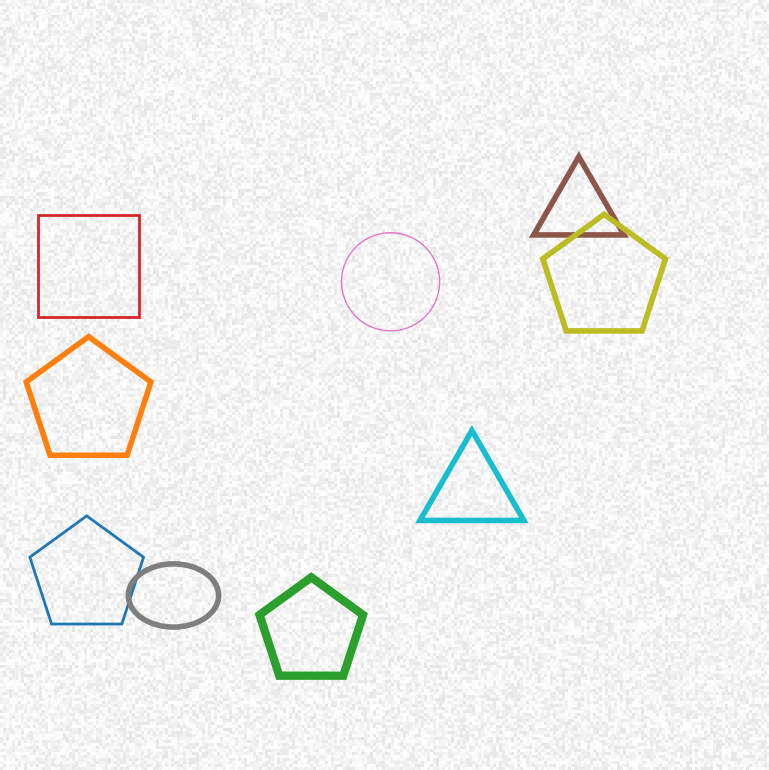[{"shape": "pentagon", "thickness": 1, "radius": 0.39, "center": [0.113, 0.252]}, {"shape": "pentagon", "thickness": 2, "radius": 0.43, "center": [0.115, 0.478]}, {"shape": "pentagon", "thickness": 3, "radius": 0.35, "center": [0.404, 0.18]}, {"shape": "square", "thickness": 1, "radius": 0.33, "center": [0.115, 0.654]}, {"shape": "triangle", "thickness": 2, "radius": 0.34, "center": [0.752, 0.729]}, {"shape": "circle", "thickness": 0.5, "radius": 0.32, "center": [0.507, 0.634]}, {"shape": "oval", "thickness": 2, "radius": 0.29, "center": [0.225, 0.227]}, {"shape": "pentagon", "thickness": 2, "radius": 0.42, "center": [0.785, 0.638]}, {"shape": "triangle", "thickness": 2, "radius": 0.39, "center": [0.613, 0.363]}]